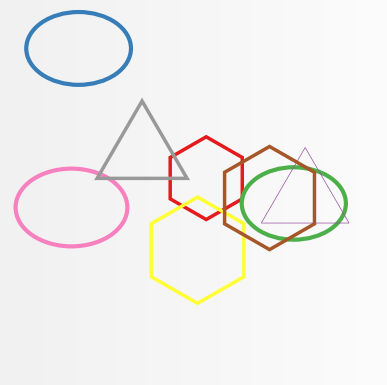[{"shape": "hexagon", "thickness": 2.5, "radius": 0.54, "center": [0.532, 0.537]}, {"shape": "oval", "thickness": 3, "radius": 0.68, "center": [0.203, 0.874]}, {"shape": "oval", "thickness": 3, "radius": 0.67, "center": [0.758, 0.472]}, {"shape": "triangle", "thickness": 0.5, "radius": 0.65, "center": [0.787, 0.486]}, {"shape": "hexagon", "thickness": 2.5, "radius": 0.69, "center": [0.51, 0.35]}, {"shape": "hexagon", "thickness": 2.5, "radius": 0.67, "center": [0.696, 0.486]}, {"shape": "oval", "thickness": 3, "radius": 0.72, "center": [0.184, 0.461]}, {"shape": "triangle", "thickness": 2.5, "radius": 0.67, "center": [0.367, 0.604]}]